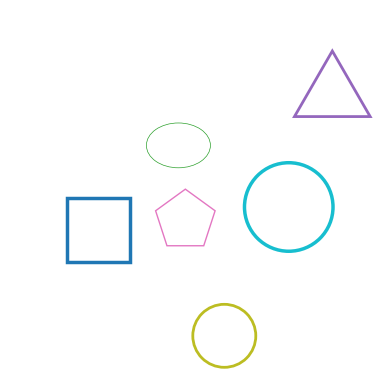[{"shape": "square", "thickness": 2.5, "radius": 0.41, "center": [0.256, 0.402]}, {"shape": "oval", "thickness": 0.5, "radius": 0.42, "center": [0.463, 0.622]}, {"shape": "triangle", "thickness": 2, "radius": 0.57, "center": [0.863, 0.754]}, {"shape": "pentagon", "thickness": 1, "radius": 0.41, "center": [0.481, 0.427]}, {"shape": "circle", "thickness": 2, "radius": 0.41, "center": [0.583, 0.128]}, {"shape": "circle", "thickness": 2.5, "radius": 0.57, "center": [0.75, 0.462]}]